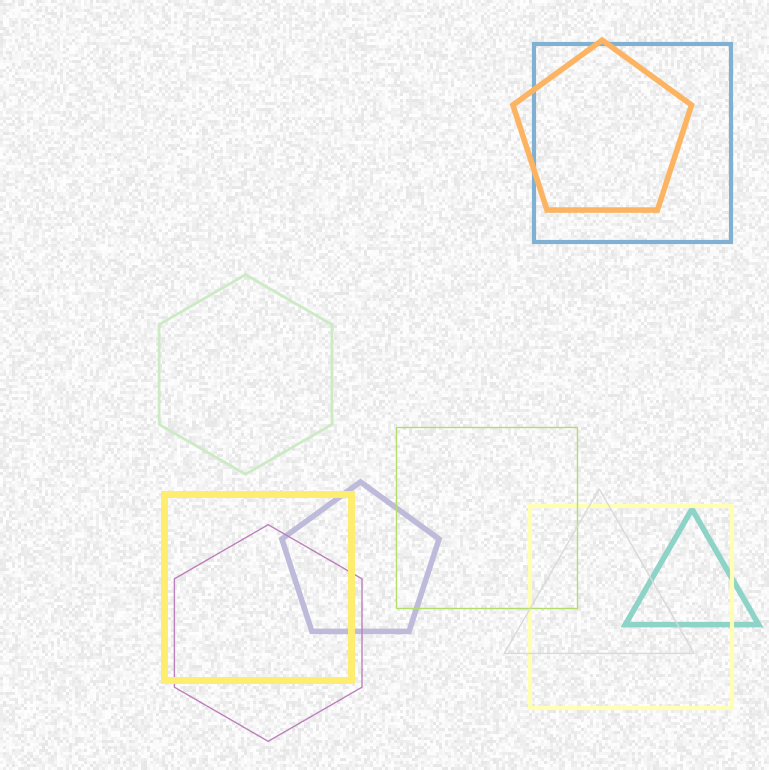[{"shape": "triangle", "thickness": 2, "radius": 0.5, "center": [0.899, 0.239]}, {"shape": "square", "thickness": 1.5, "radius": 0.66, "center": [0.819, 0.212]}, {"shape": "pentagon", "thickness": 2, "radius": 0.54, "center": [0.468, 0.267]}, {"shape": "square", "thickness": 1.5, "radius": 0.64, "center": [0.821, 0.815]}, {"shape": "pentagon", "thickness": 2, "radius": 0.61, "center": [0.782, 0.826]}, {"shape": "square", "thickness": 0.5, "radius": 0.59, "center": [0.632, 0.328]}, {"shape": "triangle", "thickness": 0.5, "radius": 0.71, "center": [0.778, 0.223]}, {"shape": "hexagon", "thickness": 0.5, "radius": 0.7, "center": [0.348, 0.178]}, {"shape": "hexagon", "thickness": 1, "radius": 0.65, "center": [0.319, 0.514]}, {"shape": "square", "thickness": 2.5, "radius": 0.61, "center": [0.334, 0.237]}]